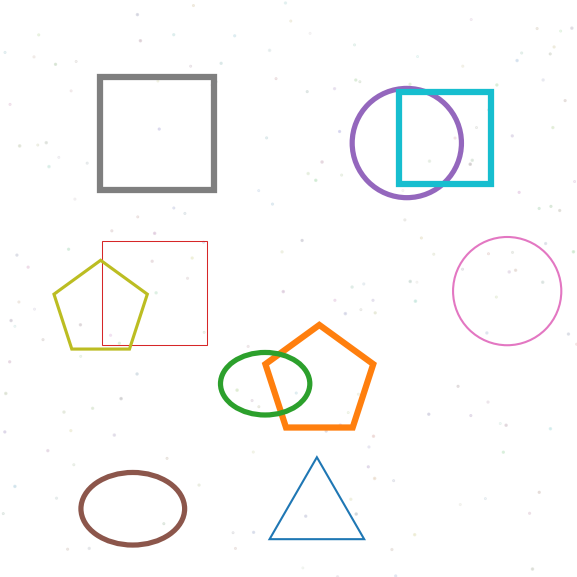[{"shape": "triangle", "thickness": 1, "radius": 0.47, "center": [0.549, 0.113]}, {"shape": "pentagon", "thickness": 3, "radius": 0.49, "center": [0.553, 0.338]}, {"shape": "oval", "thickness": 2.5, "radius": 0.39, "center": [0.459, 0.335]}, {"shape": "square", "thickness": 0.5, "radius": 0.45, "center": [0.267, 0.492]}, {"shape": "circle", "thickness": 2.5, "radius": 0.47, "center": [0.704, 0.751]}, {"shape": "oval", "thickness": 2.5, "radius": 0.45, "center": [0.23, 0.118]}, {"shape": "circle", "thickness": 1, "radius": 0.47, "center": [0.878, 0.495]}, {"shape": "square", "thickness": 3, "radius": 0.49, "center": [0.272, 0.768]}, {"shape": "pentagon", "thickness": 1.5, "radius": 0.42, "center": [0.174, 0.463]}, {"shape": "square", "thickness": 3, "radius": 0.4, "center": [0.771, 0.76]}]